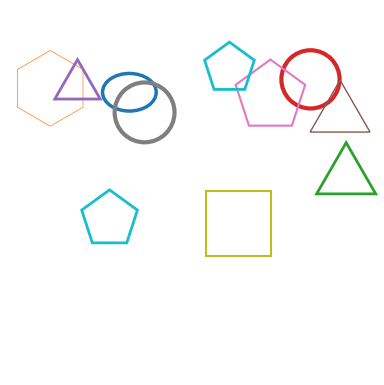[{"shape": "oval", "thickness": 2.5, "radius": 0.35, "center": [0.336, 0.76]}, {"shape": "hexagon", "thickness": 0.5, "radius": 0.49, "center": [0.131, 0.771]}, {"shape": "triangle", "thickness": 2, "radius": 0.44, "center": [0.899, 0.541]}, {"shape": "circle", "thickness": 3, "radius": 0.38, "center": [0.806, 0.794]}, {"shape": "triangle", "thickness": 2, "radius": 0.34, "center": [0.201, 0.777]}, {"shape": "triangle", "thickness": 1, "radius": 0.45, "center": [0.883, 0.702]}, {"shape": "pentagon", "thickness": 1.5, "radius": 0.47, "center": [0.702, 0.75]}, {"shape": "circle", "thickness": 3, "radius": 0.39, "center": [0.376, 0.708]}, {"shape": "square", "thickness": 1.5, "radius": 0.42, "center": [0.62, 0.42]}, {"shape": "pentagon", "thickness": 2, "radius": 0.34, "center": [0.596, 0.823]}, {"shape": "pentagon", "thickness": 2, "radius": 0.38, "center": [0.285, 0.431]}]